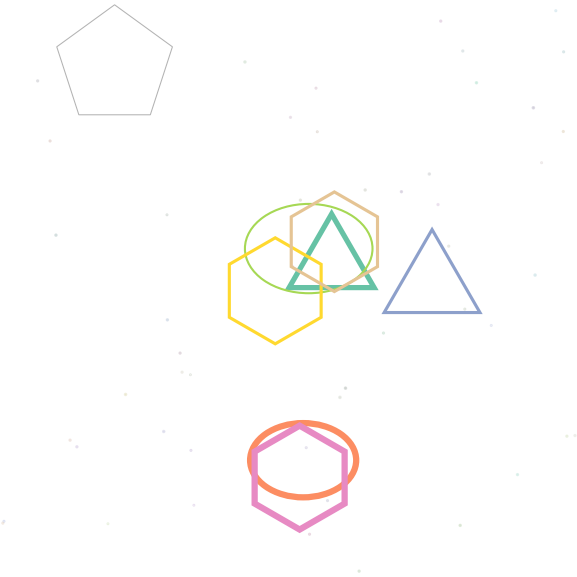[{"shape": "triangle", "thickness": 2.5, "radius": 0.42, "center": [0.574, 0.544]}, {"shape": "oval", "thickness": 3, "radius": 0.46, "center": [0.525, 0.202]}, {"shape": "triangle", "thickness": 1.5, "radius": 0.48, "center": [0.748, 0.506]}, {"shape": "hexagon", "thickness": 3, "radius": 0.45, "center": [0.519, 0.172]}, {"shape": "oval", "thickness": 1, "radius": 0.55, "center": [0.535, 0.569]}, {"shape": "hexagon", "thickness": 1.5, "radius": 0.46, "center": [0.477, 0.496]}, {"shape": "hexagon", "thickness": 1.5, "radius": 0.43, "center": [0.579, 0.581]}, {"shape": "pentagon", "thickness": 0.5, "radius": 0.53, "center": [0.198, 0.886]}]